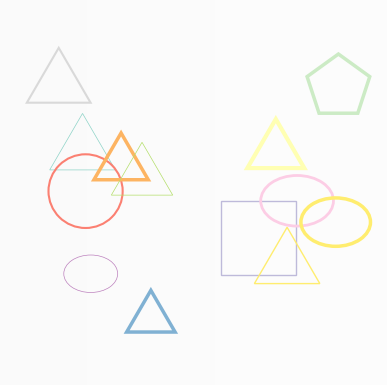[{"shape": "triangle", "thickness": 0.5, "radius": 0.49, "center": [0.213, 0.608]}, {"shape": "triangle", "thickness": 3, "radius": 0.42, "center": [0.712, 0.606]}, {"shape": "square", "thickness": 1, "radius": 0.48, "center": [0.668, 0.382]}, {"shape": "circle", "thickness": 1.5, "radius": 0.48, "center": [0.221, 0.504]}, {"shape": "triangle", "thickness": 2.5, "radius": 0.36, "center": [0.389, 0.174]}, {"shape": "triangle", "thickness": 2.5, "radius": 0.4, "center": [0.312, 0.574]}, {"shape": "triangle", "thickness": 0.5, "radius": 0.46, "center": [0.367, 0.539]}, {"shape": "oval", "thickness": 2, "radius": 0.47, "center": [0.767, 0.478]}, {"shape": "triangle", "thickness": 1.5, "radius": 0.47, "center": [0.152, 0.781]}, {"shape": "oval", "thickness": 0.5, "radius": 0.35, "center": [0.234, 0.289]}, {"shape": "pentagon", "thickness": 2.5, "radius": 0.42, "center": [0.873, 0.775]}, {"shape": "oval", "thickness": 2.5, "radius": 0.45, "center": [0.866, 0.423]}, {"shape": "triangle", "thickness": 1, "radius": 0.49, "center": [0.741, 0.312]}]